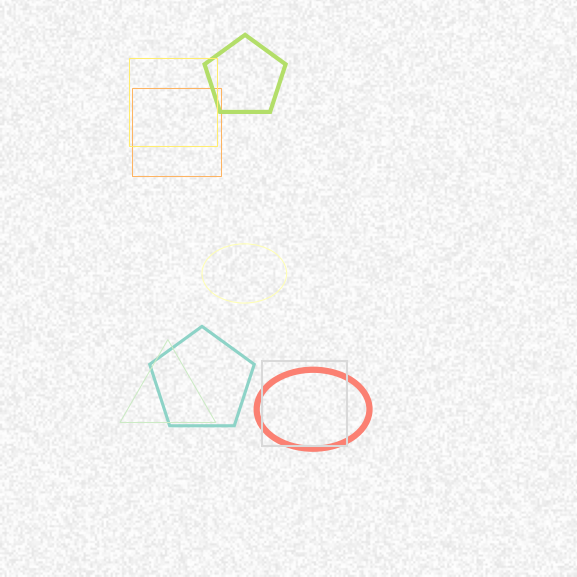[{"shape": "pentagon", "thickness": 1.5, "radius": 0.48, "center": [0.35, 0.339]}, {"shape": "oval", "thickness": 0.5, "radius": 0.37, "center": [0.423, 0.526]}, {"shape": "oval", "thickness": 3, "radius": 0.49, "center": [0.542, 0.291]}, {"shape": "square", "thickness": 0.5, "radius": 0.38, "center": [0.306, 0.771]}, {"shape": "pentagon", "thickness": 2, "radius": 0.37, "center": [0.424, 0.865]}, {"shape": "square", "thickness": 1, "radius": 0.37, "center": [0.528, 0.301]}, {"shape": "triangle", "thickness": 0.5, "radius": 0.48, "center": [0.291, 0.315]}, {"shape": "square", "thickness": 0.5, "radius": 0.38, "center": [0.3, 0.822]}]